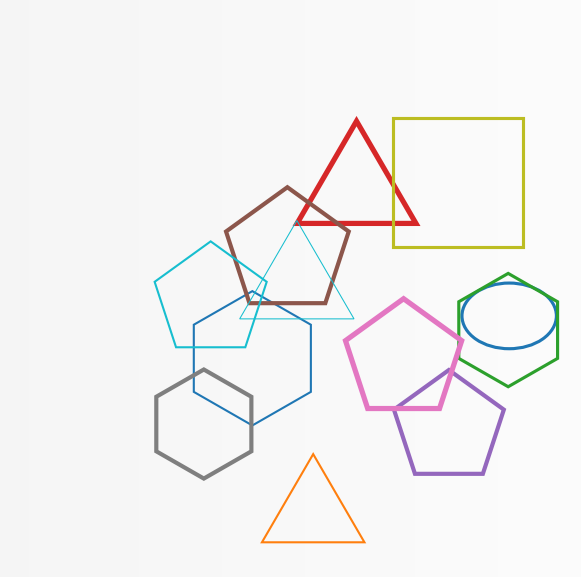[{"shape": "hexagon", "thickness": 1, "radius": 0.58, "center": [0.434, 0.379]}, {"shape": "oval", "thickness": 1.5, "radius": 0.41, "center": [0.876, 0.452]}, {"shape": "triangle", "thickness": 1, "radius": 0.51, "center": [0.539, 0.111]}, {"shape": "hexagon", "thickness": 1.5, "radius": 0.49, "center": [0.874, 0.428]}, {"shape": "triangle", "thickness": 2.5, "radius": 0.59, "center": [0.613, 0.671]}, {"shape": "pentagon", "thickness": 2, "radius": 0.5, "center": [0.772, 0.259]}, {"shape": "pentagon", "thickness": 2, "radius": 0.55, "center": [0.494, 0.564]}, {"shape": "pentagon", "thickness": 2.5, "radius": 0.53, "center": [0.694, 0.377]}, {"shape": "hexagon", "thickness": 2, "radius": 0.47, "center": [0.351, 0.265]}, {"shape": "square", "thickness": 1.5, "radius": 0.56, "center": [0.788, 0.683]}, {"shape": "pentagon", "thickness": 1, "radius": 0.51, "center": [0.362, 0.48]}, {"shape": "triangle", "thickness": 0.5, "radius": 0.57, "center": [0.511, 0.504]}]